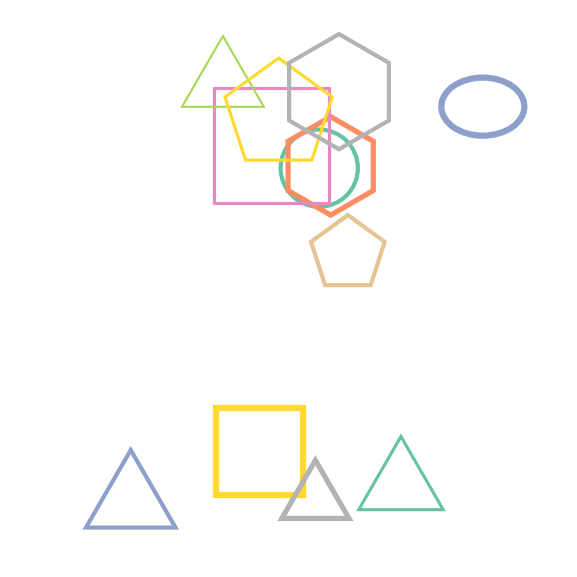[{"shape": "triangle", "thickness": 1.5, "radius": 0.42, "center": [0.694, 0.159]}, {"shape": "circle", "thickness": 2, "radius": 0.33, "center": [0.553, 0.708]}, {"shape": "hexagon", "thickness": 2.5, "radius": 0.43, "center": [0.573, 0.712]}, {"shape": "triangle", "thickness": 2, "radius": 0.45, "center": [0.226, 0.13]}, {"shape": "oval", "thickness": 3, "radius": 0.36, "center": [0.836, 0.814]}, {"shape": "square", "thickness": 1.5, "radius": 0.5, "center": [0.47, 0.748]}, {"shape": "triangle", "thickness": 1, "radius": 0.41, "center": [0.386, 0.855]}, {"shape": "pentagon", "thickness": 1.5, "radius": 0.49, "center": [0.483, 0.801]}, {"shape": "square", "thickness": 3, "radius": 0.38, "center": [0.449, 0.218]}, {"shape": "pentagon", "thickness": 2, "radius": 0.34, "center": [0.602, 0.56]}, {"shape": "triangle", "thickness": 2.5, "radius": 0.34, "center": [0.546, 0.135]}, {"shape": "hexagon", "thickness": 2, "radius": 0.5, "center": [0.587, 0.84]}]